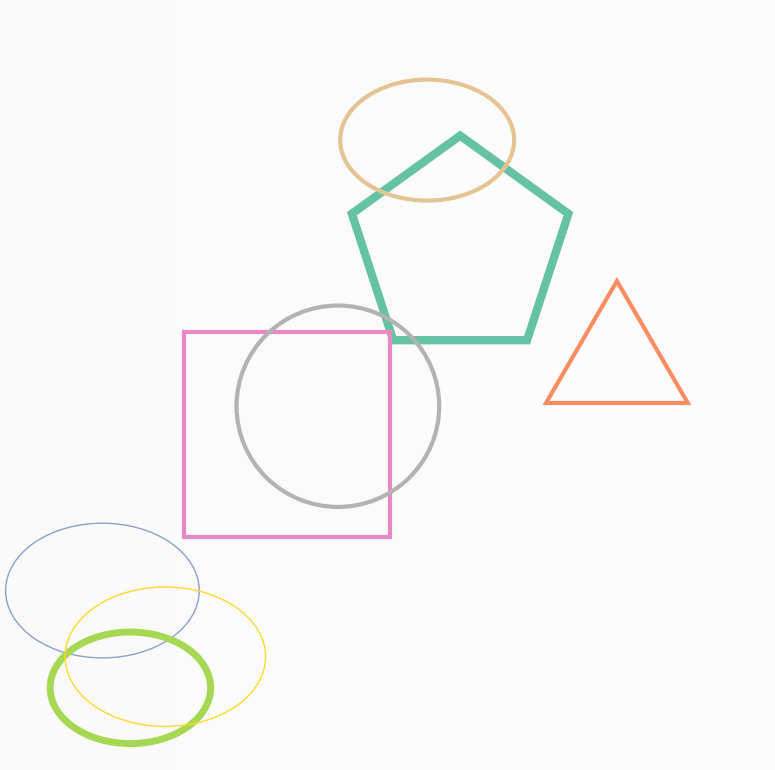[{"shape": "pentagon", "thickness": 3, "radius": 0.73, "center": [0.594, 0.677]}, {"shape": "triangle", "thickness": 1.5, "radius": 0.53, "center": [0.796, 0.529]}, {"shape": "oval", "thickness": 0.5, "radius": 0.62, "center": [0.132, 0.233]}, {"shape": "square", "thickness": 1.5, "radius": 0.66, "center": [0.37, 0.436]}, {"shape": "oval", "thickness": 2.5, "radius": 0.52, "center": [0.168, 0.107]}, {"shape": "oval", "thickness": 0.5, "radius": 0.65, "center": [0.213, 0.147]}, {"shape": "oval", "thickness": 1.5, "radius": 0.56, "center": [0.551, 0.818]}, {"shape": "circle", "thickness": 1.5, "radius": 0.65, "center": [0.436, 0.472]}]